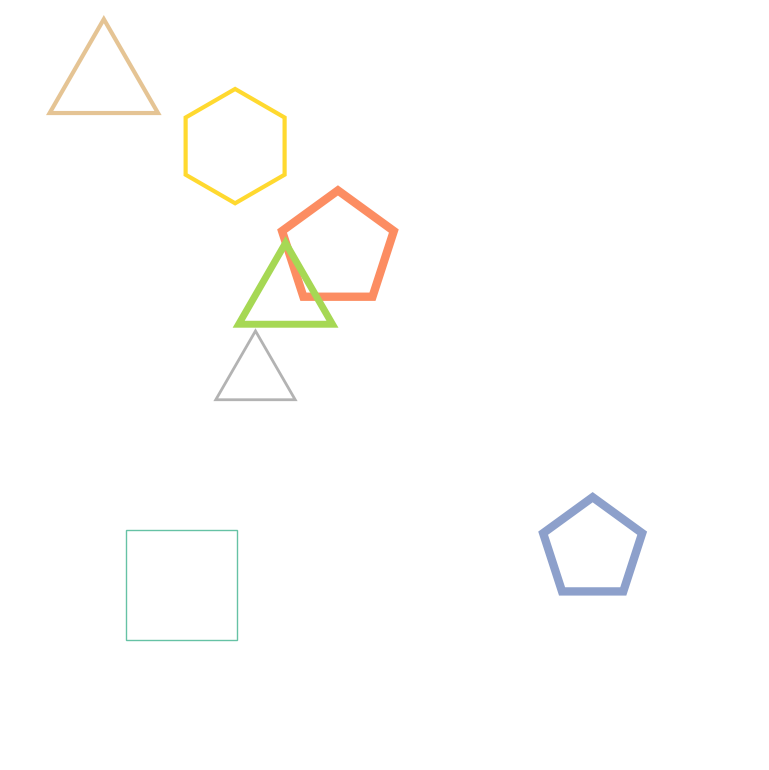[{"shape": "square", "thickness": 0.5, "radius": 0.36, "center": [0.236, 0.24]}, {"shape": "pentagon", "thickness": 3, "radius": 0.38, "center": [0.439, 0.676]}, {"shape": "pentagon", "thickness": 3, "radius": 0.34, "center": [0.77, 0.287]}, {"shape": "triangle", "thickness": 2.5, "radius": 0.35, "center": [0.371, 0.614]}, {"shape": "hexagon", "thickness": 1.5, "radius": 0.37, "center": [0.305, 0.81]}, {"shape": "triangle", "thickness": 1.5, "radius": 0.41, "center": [0.135, 0.894]}, {"shape": "triangle", "thickness": 1, "radius": 0.3, "center": [0.332, 0.511]}]